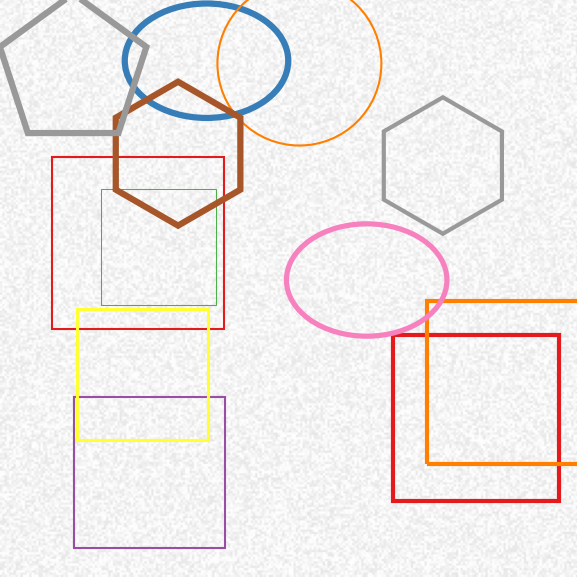[{"shape": "square", "thickness": 1, "radius": 0.74, "center": [0.239, 0.578]}, {"shape": "square", "thickness": 2, "radius": 0.72, "center": [0.824, 0.276]}, {"shape": "oval", "thickness": 3, "radius": 0.71, "center": [0.358, 0.894]}, {"shape": "square", "thickness": 0.5, "radius": 0.5, "center": [0.274, 0.571]}, {"shape": "square", "thickness": 1, "radius": 0.65, "center": [0.259, 0.18]}, {"shape": "circle", "thickness": 1, "radius": 0.71, "center": [0.518, 0.889]}, {"shape": "square", "thickness": 2, "radius": 0.71, "center": [0.881, 0.337]}, {"shape": "square", "thickness": 1.5, "radius": 0.57, "center": [0.246, 0.351]}, {"shape": "hexagon", "thickness": 3, "radius": 0.62, "center": [0.308, 0.733]}, {"shape": "oval", "thickness": 2.5, "radius": 0.69, "center": [0.635, 0.514]}, {"shape": "pentagon", "thickness": 3, "radius": 0.67, "center": [0.127, 0.877]}, {"shape": "hexagon", "thickness": 2, "radius": 0.59, "center": [0.767, 0.713]}]